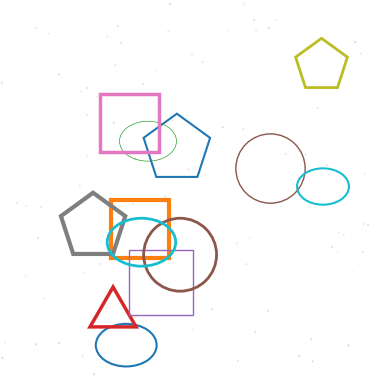[{"shape": "pentagon", "thickness": 1.5, "radius": 0.45, "center": [0.459, 0.614]}, {"shape": "oval", "thickness": 1.5, "radius": 0.4, "center": [0.328, 0.104]}, {"shape": "square", "thickness": 3, "radius": 0.38, "center": [0.364, 0.406]}, {"shape": "oval", "thickness": 0.5, "radius": 0.37, "center": [0.384, 0.633]}, {"shape": "triangle", "thickness": 2.5, "radius": 0.35, "center": [0.294, 0.185]}, {"shape": "square", "thickness": 1, "radius": 0.42, "center": [0.418, 0.266]}, {"shape": "circle", "thickness": 2, "radius": 0.47, "center": [0.468, 0.338]}, {"shape": "circle", "thickness": 1, "radius": 0.45, "center": [0.703, 0.562]}, {"shape": "square", "thickness": 2.5, "radius": 0.38, "center": [0.336, 0.68]}, {"shape": "pentagon", "thickness": 3, "radius": 0.44, "center": [0.242, 0.411]}, {"shape": "pentagon", "thickness": 2, "radius": 0.35, "center": [0.835, 0.83]}, {"shape": "oval", "thickness": 2, "radius": 0.44, "center": [0.367, 0.371]}, {"shape": "oval", "thickness": 1.5, "radius": 0.34, "center": [0.839, 0.516]}]